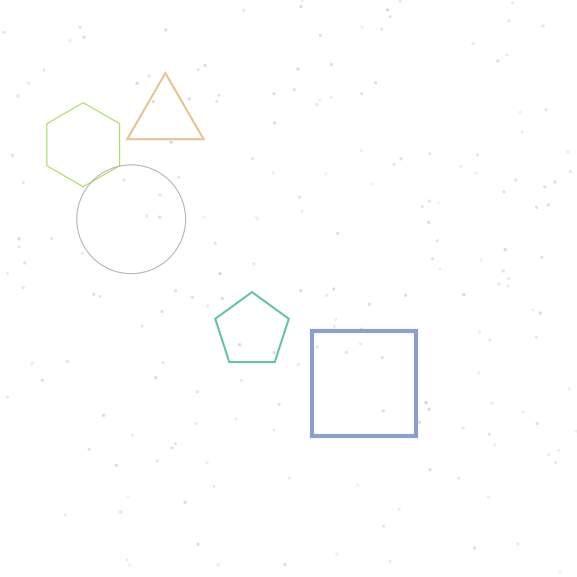[{"shape": "pentagon", "thickness": 1, "radius": 0.33, "center": [0.436, 0.426]}, {"shape": "square", "thickness": 2, "radius": 0.45, "center": [0.63, 0.335]}, {"shape": "hexagon", "thickness": 0.5, "radius": 0.36, "center": [0.144, 0.749]}, {"shape": "triangle", "thickness": 1, "radius": 0.38, "center": [0.286, 0.796]}, {"shape": "circle", "thickness": 0.5, "radius": 0.47, "center": [0.227, 0.619]}]